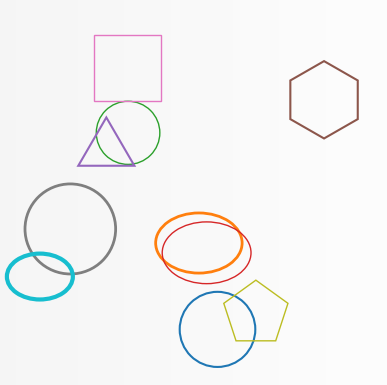[{"shape": "circle", "thickness": 1.5, "radius": 0.49, "center": [0.561, 0.144]}, {"shape": "oval", "thickness": 2, "radius": 0.56, "center": [0.513, 0.369]}, {"shape": "circle", "thickness": 1, "radius": 0.41, "center": [0.33, 0.655]}, {"shape": "oval", "thickness": 1, "radius": 0.57, "center": [0.533, 0.343]}, {"shape": "triangle", "thickness": 1.5, "radius": 0.42, "center": [0.274, 0.611]}, {"shape": "hexagon", "thickness": 1.5, "radius": 0.5, "center": [0.836, 0.741]}, {"shape": "square", "thickness": 1, "radius": 0.43, "center": [0.329, 0.823]}, {"shape": "circle", "thickness": 2, "radius": 0.58, "center": [0.181, 0.405]}, {"shape": "pentagon", "thickness": 1, "radius": 0.44, "center": [0.66, 0.185]}, {"shape": "oval", "thickness": 3, "radius": 0.43, "center": [0.103, 0.282]}]